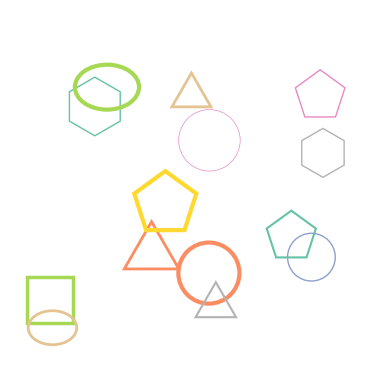[{"shape": "hexagon", "thickness": 1, "radius": 0.38, "center": [0.246, 0.723]}, {"shape": "pentagon", "thickness": 1.5, "radius": 0.34, "center": [0.757, 0.386]}, {"shape": "circle", "thickness": 3, "radius": 0.4, "center": [0.543, 0.291]}, {"shape": "triangle", "thickness": 2, "radius": 0.41, "center": [0.394, 0.342]}, {"shape": "circle", "thickness": 1, "radius": 0.31, "center": [0.809, 0.332]}, {"shape": "circle", "thickness": 0.5, "radius": 0.4, "center": [0.544, 0.636]}, {"shape": "pentagon", "thickness": 1, "radius": 0.34, "center": [0.832, 0.751]}, {"shape": "oval", "thickness": 3, "radius": 0.42, "center": [0.278, 0.774]}, {"shape": "square", "thickness": 2.5, "radius": 0.3, "center": [0.129, 0.22]}, {"shape": "pentagon", "thickness": 3, "radius": 0.42, "center": [0.429, 0.471]}, {"shape": "oval", "thickness": 2, "radius": 0.32, "center": [0.136, 0.149]}, {"shape": "triangle", "thickness": 2, "radius": 0.29, "center": [0.497, 0.752]}, {"shape": "hexagon", "thickness": 1, "radius": 0.32, "center": [0.839, 0.603]}, {"shape": "triangle", "thickness": 1.5, "radius": 0.3, "center": [0.561, 0.206]}]